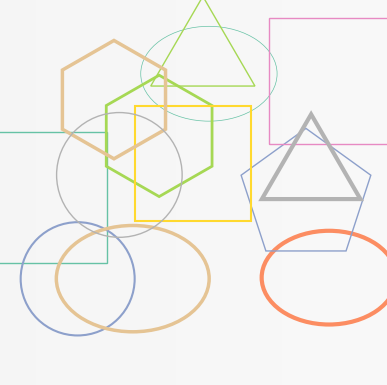[{"shape": "oval", "thickness": 0.5, "radius": 0.88, "center": [0.539, 0.808]}, {"shape": "square", "thickness": 1, "radius": 0.85, "center": [0.106, 0.487]}, {"shape": "oval", "thickness": 3, "radius": 0.87, "center": [0.849, 0.279]}, {"shape": "circle", "thickness": 1.5, "radius": 0.74, "center": [0.2, 0.276]}, {"shape": "pentagon", "thickness": 1, "radius": 0.88, "center": [0.79, 0.491]}, {"shape": "square", "thickness": 1, "radius": 0.82, "center": [0.859, 0.79]}, {"shape": "triangle", "thickness": 1, "radius": 0.78, "center": [0.523, 0.854]}, {"shape": "hexagon", "thickness": 2, "radius": 0.79, "center": [0.411, 0.647]}, {"shape": "square", "thickness": 1.5, "radius": 0.75, "center": [0.498, 0.576]}, {"shape": "hexagon", "thickness": 2.5, "radius": 0.77, "center": [0.294, 0.741]}, {"shape": "oval", "thickness": 2.5, "radius": 0.99, "center": [0.343, 0.276]}, {"shape": "triangle", "thickness": 3, "radius": 0.73, "center": [0.803, 0.556]}, {"shape": "circle", "thickness": 1, "radius": 0.81, "center": [0.308, 0.546]}]